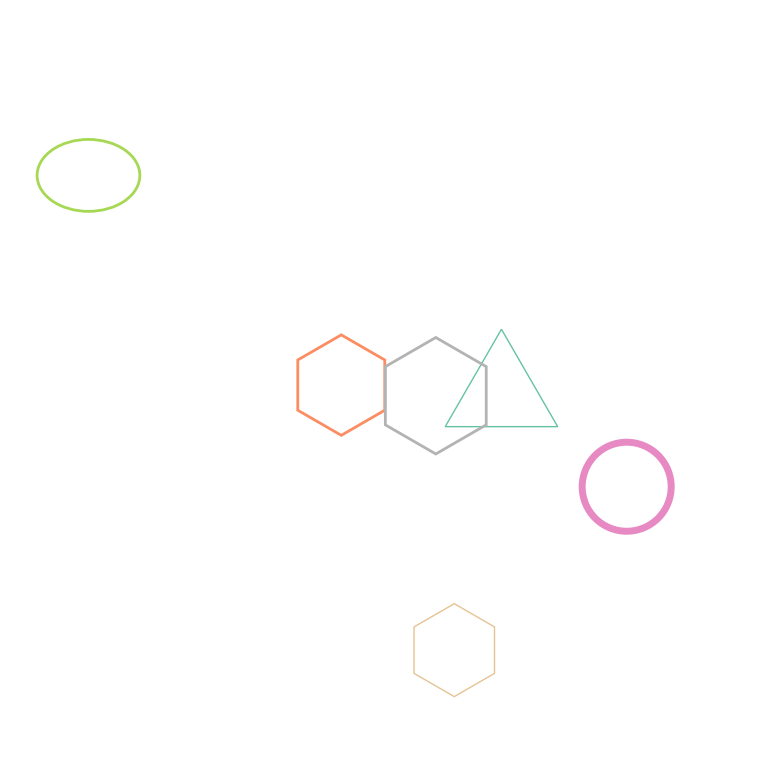[{"shape": "triangle", "thickness": 0.5, "radius": 0.42, "center": [0.651, 0.488]}, {"shape": "hexagon", "thickness": 1, "radius": 0.33, "center": [0.443, 0.5]}, {"shape": "circle", "thickness": 2.5, "radius": 0.29, "center": [0.814, 0.368]}, {"shape": "oval", "thickness": 1, "radius": 0.33, "center": [0.115, 0.772]}, {"shape": "hexagon", "thickness": 0.5, "radius": 0.3, "center": [0.59, 0.156]}, {"shape": "hexagon", "thickness": 1, "radius": 0.38, "center": [0.566, 0.486]}]